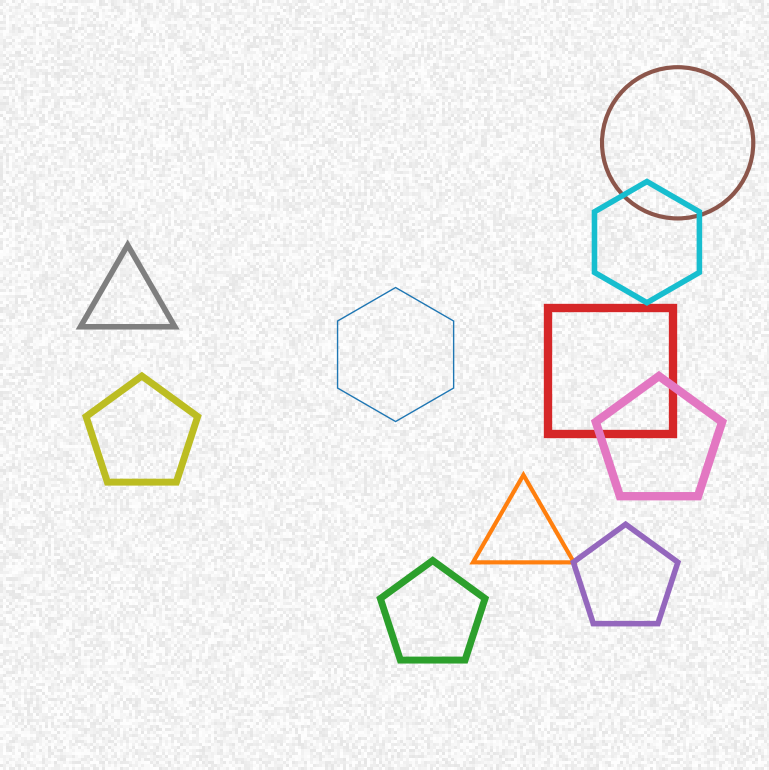[{"shape": "hexagon", "thickness": 0.5, "radius": 0.44, "center": [0.514, 0.54]}, {"shape": "triangle", "thickness": 1.5, "radius": 0.38, "center": [0.68, 0.308]}, {"shape": "pentagon", "thickness": 2.5, "radius": 0.36, "center": [0.562, 0.201]}, {"shape": "square", "thickness": 3, "radius": 0.41, "center": [0.793, 0.518]}, {"shape": "pentagon", "thickness": 2, "radius": 0.36, "center": [0.812, 0.248]}, {"shape": "circle", "thickness": 1.5, "radius": 0.49, "center": [0.88, 0.815]}, {"shape": "pentagon", "thickness": 3, "radius": 0.43, "center": [0.856, 0.425]}, {"shape": "triangle", "thickness": 2, "radius": 0.35, "center": [0.166, 0.611]}, {"shape": "pentagon", "thickness": 2.5, "radius": 0.38, "center": [0.184, 0.435]}, {"shape": "hexagon", "thickness": 2, "radius": 0.39, "center": [0.84, 0.686]}]